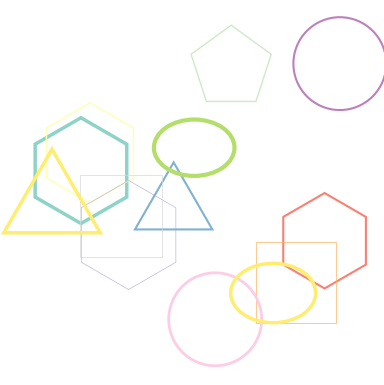[{"shape": "hexagon", "thickness": 2.5, "radius": 0.69, "center": [0.21, 0.557]}, {"shape": "hexagon", "thickness": 1, "radius": 0.65, "center": [0.234, 0.603]}, {"shape": "hexagon", "thickness": 0.5, "radius": 0.71, "center": [0.334, 0.39]}, {"shape": "hexagon", "thickness": 1.5, "radius": 0.62, "center": [0.843, 0.375]}, {"shape": "triangle", "thickness": 1.5, "radius": 0.58, "center": [0.451, 0.462]}, {"shape": "square", "thickness": 0.5, "radius": 0.52, "center": [0.769, 0.266]}, {"shape": "oval", "thickness": 3, "radius": 0.52, "center": [0.504, 0.616]}, {"shape": "circle", "thickness": 2, "radius": 0.6, "center": [0.559, 0.171]}, {"shape": "square", "thickness": 0.5, "radius": 0.53, "center": [0.314, 0.439]}, {"shape": "circle", "thickness": 1.5, "radius": 0.6, "center": [0.883, 0.835]}, {"shape": "pentagon", "thickness": 1, "radius": 0.55, "center": [0.6, 0.825]}, {"shape": "triangle", "thickness": 2.5, "radius": 0.72, "center": [0.135, 0.468]}, {"shape": "oval", "thickness": 2.5, "radius": 0.55, "center": [0.709, 0.239]}]